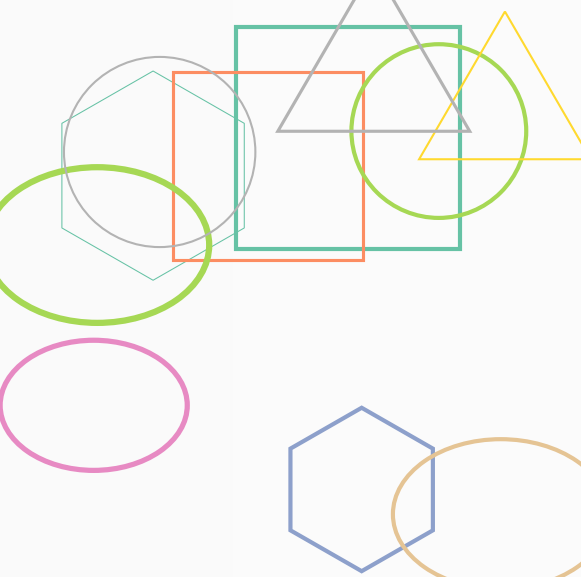[{"shape": "square", "thickness": 2, "radius": 0.96, "center": [0.599, 0.76]}, {"shape": "hexagon", "thickness": 0.5, "radius": 0.91, "center": [0.263, 0.695]}, {"shape": "square", "thickness": 1.5, "radius": 0.82, "center": [0.461, 0.712]}, {"shape": "hexagon", "thickness": 2, "radius": 0.71, "center": [0.622, 0.152]}, {"shape": "oval", "thickness": 2.5, "radius": 0.8, "center": [0.161, 0.297]}, {"shape": "oval", "thickness": 3, "radius": 0.96, "center": [0.167, 0.575]}, {"shape": "circle", "thickness": 2, "radius": 0.75, "center": [0.755, 0.772]}, {"shape": "triangle", "thickness": 1, "radius": 0.85, "center": [0.869, 0.809]}, {"shape": "oval", "thickness": 2, "radius": 0.93, "center": [0.862, 0.109]}, {"shape": "circle", "thickness": 1, "radius": 0.82, "center": [0.275, 0.736]}, {"shape": "triangle", "thickness": 1.5, "radius": 0.95, "center": [0.643, 0.867]}]